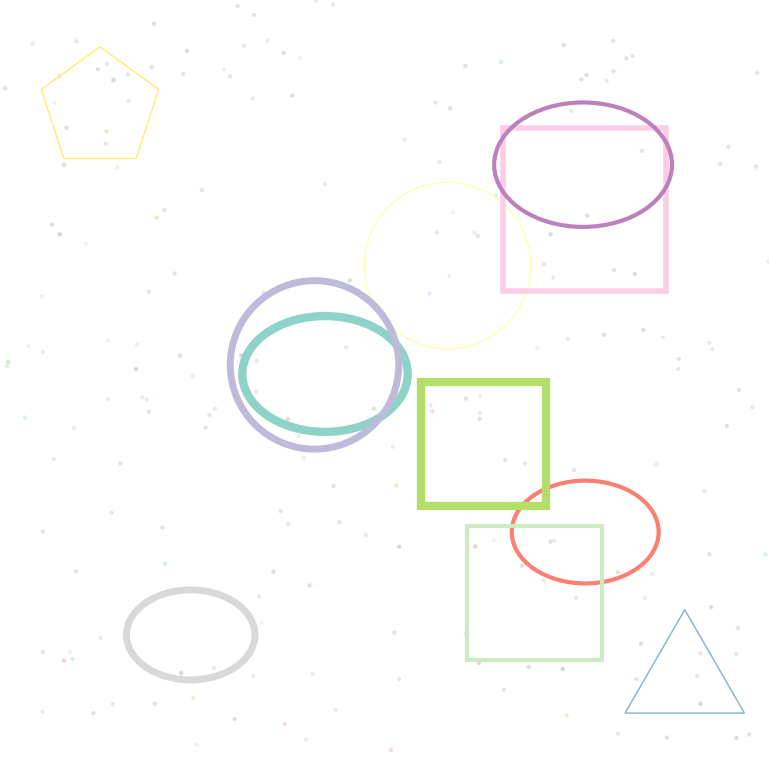[{"shape": "oval", "thickness": 3, "radius": 0.54, "center": [0.422, 0.514]}, {"shape": "circle", "thickness": 0.5, "radius": 0.54, "center": [0.581, 0.655]}, {"shape": "circle", "thickness": 2.5, "radius": 0.55, "center": [0.408, 0.526]}, {"shape": "oval", "thickness": 1.5, "radius": 0.48, "center": [0.76, 0.309]}, {"shape": "triangle", "thickness": 0.5, "radius": 0.45, "center": [0.889, 0.119]}, {"shape": "square", "thickness": 3, "radius": 0.4, "center": [0.628, 0.423]}, {"shape": "square", "thickness": 2, "radius": 0.53, "center": [0.759, 0.728]}, {"shape": "oval", "thickness": 2.5, "radius": 0.42, "center": [0.248, 0.175]}, {"shape": "oval", "thickness": 1.5, "radius": 0.58, "center": [0.757, 0.786]}, {"shape": "square", "thickness": 1.5, "radius": 0.44, "center": [0.695, 0.23]}, {"shape": "pentagon", "thickness": 0.5, "radius": 0.4, "center": [0.13, 0.859]}]